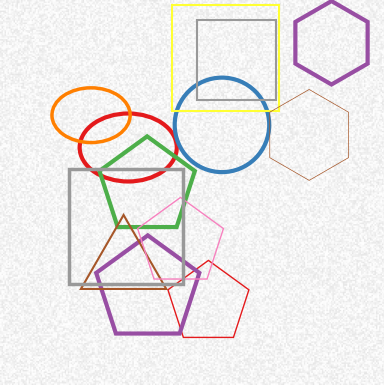[{"shape": "pentagon", "thickness": 1, "radius": 0.55, "center": [0.541, 0.213]}, {"shape": "oval", "thickness": 3, "radius": 0.63, "center": [0.333, 0.617]}, {"shape": "circle", "thickness": 3, "radius": 0.61, "center": [0.577, 0.676]}, {"shape": "pentagon", "thickness": 3, "radius": 0.65, "center": [0.382, 0.516]}, {"shape": "hexagon", "thickness": 3, "radius": 0.54, "center": [0.861, 0.889]}, {"shape": "pentagon", "thickness": 3, "radius": 0.7, "center": [0.384, 0.248]}, {"shape": "oval", "thickness": 2.5, "radius": 0.51, "center": [0.237, 0.701]}, {"shape": "square", "thickness": 1.5, "radius": 0.69, "center": [0.586, 0.849]}, {"shape": "triangle", "thickness": 1.5, "radius": 0.64, "center": [0.321, 0.313]}, {"shape": "hexagon", "thickness": 0.5, "radius": 0.59, "center": [0.803, 0.65]}, {"shape": "pentagon", "thickness": 1, "radius": 0.59, "center": [0.469, 0.37]}, {"shape": "square", "thickness": 1.5, "radius": 0.51, "center": [0.613, 0.844]}, {"shape": "square", "thickness": 2.5, "radius": 0.74, "center": [0.328, 0.412]}]